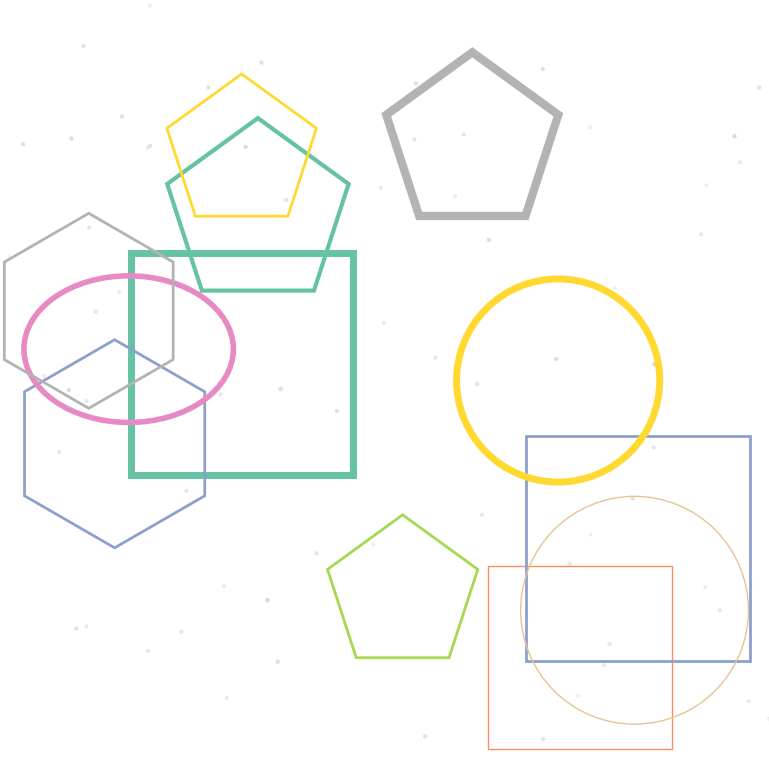[{"shape": "pentagon", "thickness": 1.5, "radius": 0.62, "center": [0.335, 0.723]}, {"shape": "square", "thickness": 2.5, "radius": 0.72, "center": [0.314, 0.528]}, {"shape": "square", "thickness": 0.5, "radius": 0.6, "center": [0.753, 0.146]}, {"shape": "hexagon", "thickness": 1, "radius": 0.68, "center": [0.149, 0.424]}, {"shape": "square", "thickness": 1, "radius": 0.73, "center": [0.828, 0.287]}, {"shape": "oval", "thickness": 2, "radius": 0.68, "center": [0.167, 0.547]}, {"shape": "pentagon", "thickness": 1, "radius": 0.51, "center": [0.523, 0.229]}, {"shape": "circle", "thickness": 2.5, "radius": 0.66, "center": [0.725, 0.506]}, {"shape": "pentagon", "thickness": 1, "radius": 0.51, "center": [0.314, 0.802]}, {"shape": "circle", "thickness": 0.5, "radius": 0.74, "center": [0.824, 0.207]}, {"shape": "pentagon", "thickness": 3, "radius": 0.59, "center": [0.613, 0.815]}, {"shape": "hexagon", "thickness": 1, "radius": 0.63, "center": [0.115, 0.596]}]